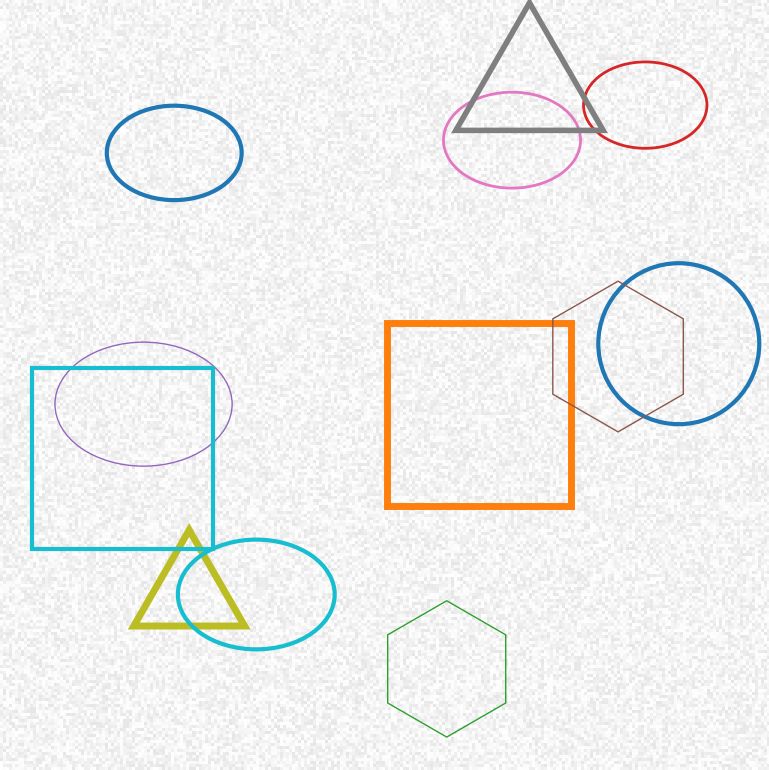[{"shape": "oval", "thickness": 1.5, "radius": 0.44, "center": [0.226, 0.801]}, {"shape": "circle", "thickness": 1.5, "radius": 0.52, "center": [0.882, 0.554]}, {"shape": "square", "thickness": 2.5, "radius": 0.6, "center": [0.622, 0.462]}, {"shape": "hexagon", "thickness": 0.5, "radius": 0.44, "center": [0.58, 0.131]}, {"shape": "oval", "thickness": 1, "radius": 0.4, "center": [0.838, 0.863]}, {"shape": "oval", "thickness": 0.5, "radius": 0.58, "center": [0.186, 0.475]}, {"shape": "hexagon", "thickness": 0.5, "radius": 0.49, "center": [0.803, 0.537]}, {"shape": "oval", "thickness": 1, "radius": 0.45, "center": [0.665, 0.818]}, {"shape": "triangle", "thickness": 2, "radius": 0.55, "center": [0.688, 0.886]}, {"shape": "triangle", "thickness": 2.5, "radius": 0.42, "center": [0.246, 0.229]}, {"shape": "square", "thickness": 1.5, "radius": 0.59, "center": [0.159, 0.404]}, {"shape": "oval", "thickness": 1.5, "radius": 0.51, "center": [0.333, 0.228]}]